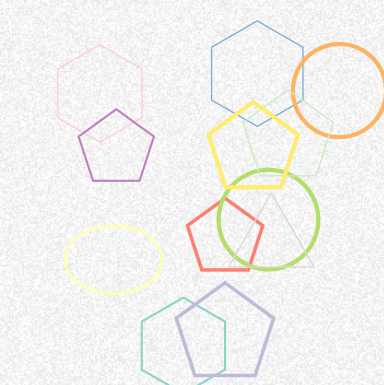[{"shape": "hexagon", "thickness": 1.5, "radius": 0.62, "center": [0.476, 0.102]}, {"shape": "oval", "thickness": 2, "radius": 0.63, "center": [0.295, 0.326]}, {"shape": "pentagon", "thickness": 2.5, "radius": 0.67, "center": [0.584, 0.132]}, {"shape": "pentagon", "thickness": 2.5, "radius": 0.51, "center": [0.585, 0.382]}, {"shape": "hexagon", "thickness": 1, "radius": 0.69, "center": [0.668, 0.809]}, {"shape": "circle", "thickness": 3, "radius": 0.6, "center": [0.882, 0.765]}, {"shape": "circle", "thickness": 3, "radius": 0.65, "center": [0.697, 0.429]}, {"shape": "hexagon", "thickness": 1, "radius": 0.63, "center": [0.259, 0.757]}, {"shape": "triangle", "thickness": 1, "radius": 0.64, "center": [0.705, 0.371]}, {"shape": "pentagon", "thickness": 1.5, "radius": 0.51, "center": [0.302, 0.614]}, {"shape": "pentagon", "thickness": 1, "radius": 0.62, "center": [0.748, 0.643]}, {"shape": "pentagon", "thickness": 3, "radius": 0.61, "center": [0.658, 0.613]}]